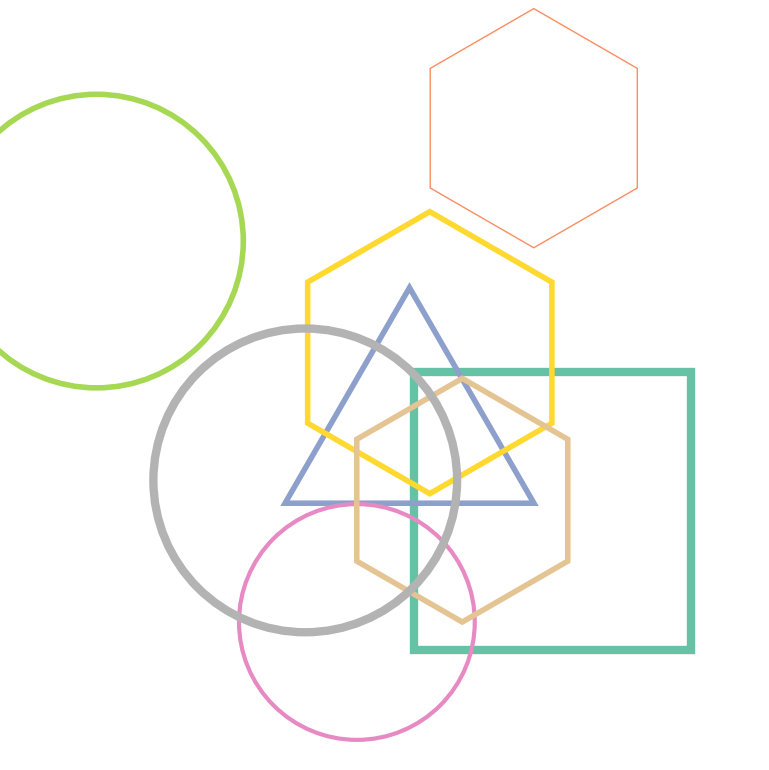[{"shape": "square", "thickness": 3, "radius": 0.9, "center": [0.718, 0.336]}, {"shape": "hexagon", "thickness": 0.5, "radius": 0.78, "center": [0.693, 0.834]}, {"shape": "triangle", "thickness": 2, "radius": 0.93, "center": [0.532, 0.44]}, {"shape": "circle", "thickness": 1.5, "radius": 0.77, "center": [0.463, 0.192]}, {"shape": "circle", "thickness": 2, "radius": 0.95, "center": [0.125, 0.687]}, {"shape": "hexagon", "thickness": 2, "radius": 0.92, "center": [0.558, 0.542]}, {"shape": "hexagon", "thickness": 2, "radius": 0.79, "center": [0.6, 0.35]}, {"shape": "circle", "thickness": 3, "radius": 0.99, "center": [0.396, 0.376]}]